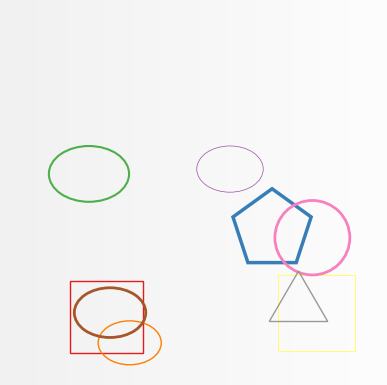[{"shape": "square", "thickness": 1, "radius": 0.47, "center": [0.274, 0.178]}, {"shape": "pentagon", "thickness": 2.5, "radius": 0.53, "center": [0.702, 0.404]}, {"shape": "oval", "thickness": 1.5, "radius": 0.52, "center": [0.23, 0.548]}, {"shape": "oval", "thickness": 0.5, "radius": 0.43, "center": [0.594, 0.561]}, {"shape": "oval", "thickness": 1, "radius": 0.41, "center": [0.335, 0.11]}, {"shape": "square", "thickness": 0.5, "radius": 0.5, "center": [0.817, 0.187]}, {"shape": "oval", "thickness": 2, "radius": 0.46, "center": [0.284, 0.188]}, {"shape": "circle", "thickness": 2, "radius": 0.48, "center": [0.806, 0.383]}, {"shape": "triangle", "thickness": 1, "radius": 0.44, "center": [0.77, 0.209]}]